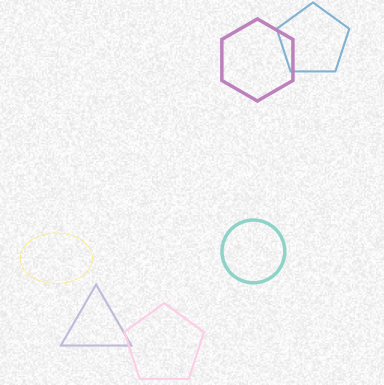[{"shape": "circle", "thickness": 2.5, "radius": 0.41, "center": [0.658, 0.347]}, {"shape": "triangle", "thickness": 1.5, "radius": 0.53, "center": [0.25, 0.155]}, {"shape": "pentagon", "thickness": 1.5, "radius": 0.5, "center": [0.813, 0.895]}, {"shape": "pentagon", "thickness": 1.5, "radius": 0.54, "center": [0.427, 0.104]}, {"shape": "hexagon", "thickness": 2.5, "radius": 0.53, "center": [0.669, 0.844]}, {"shape": "oval", "thickness": 0.5, "radius": 0.47, "center": [0.146, 0.329]}]